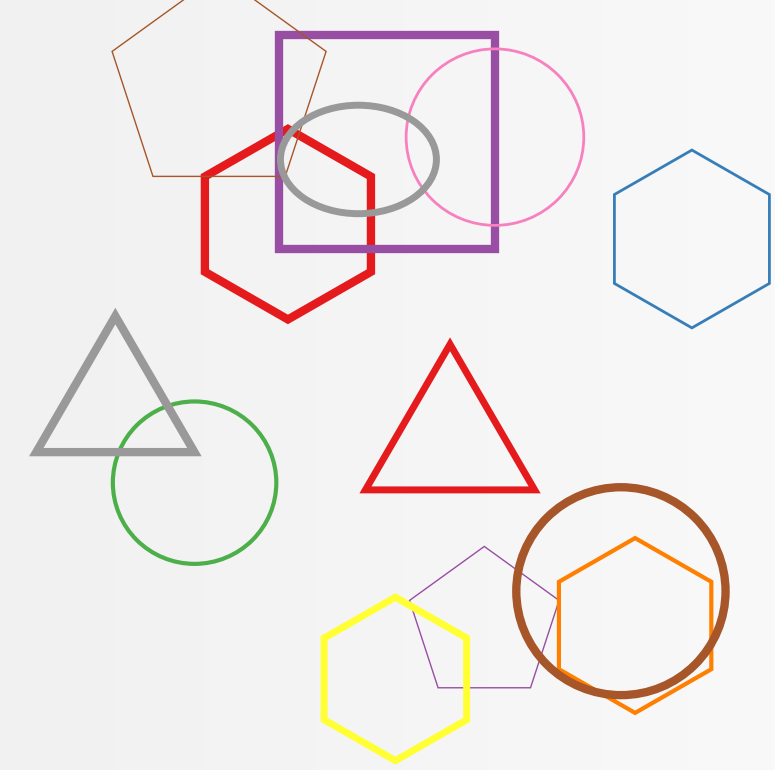[{"shape": "hexagon", "thickness": 3, "radius": 0.62, "center": [0.372, 0.709]}, {"shape": "triangle", "thickness": 2.5, "radius": 0.63, "center": [0.581, 0.427]}, {"shape": "hexagon", "thickness": 1, "radius": 0.58, "center": [0.893, 0.69]}, {"shape": "circle", "thickness": 1.5, "radius": 0.53, "center": [0.251, 0.373]}, {"shape": "pentagon", "thickness": 0.5, "radius": 0.51, "center": [0.625, 0.189]}, {"shape": "square", "thickness": 3, "radius": 0.7, "center": [0.499, 0.815]}, {"shape": "hexagon", "thickness": 1.5, "radius": 0.57, "center": [0.82, 0.188]}, {"shape": "hexagon", "thickness": 2.5, "radius": 0.53, "center": [0.51, 0.118]}, {"shape": "pentagon", "thickness": 0.5, "radius": 0.73, "center": [0.283, 0.888]}, {"shape": "circle", "thickness": 3, "radius": 0.67, "center": [0.801, 0.232]}, {"shape": "circle", "thickness": 1, "radius": 0.57, "center": [0.639, 0.822]}, {"shape": "triangle", "thickness": 3, "radius": 0.59, "center": [0.149, 0.472]}, {"shape": "oval", "thickness": 2.5, "radius": 0.5, "center": [0.462, 0.793]}]